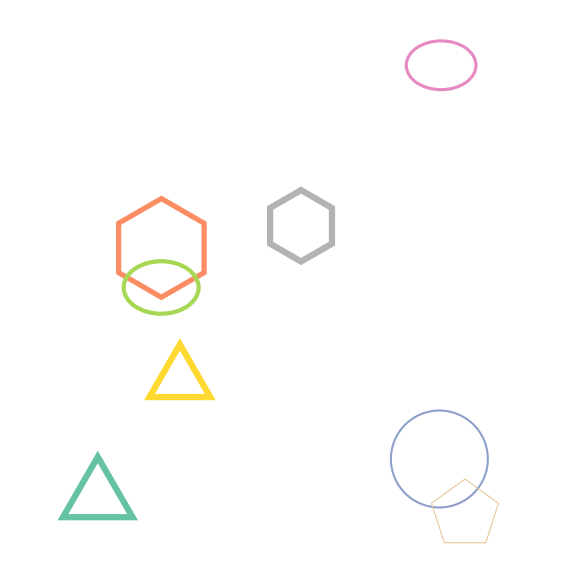[{"shape": "triangle", "thickness": 3, "radius": 0.35, "center": [0.169, 0.138]}, {"shape": "hexagon", "thickness": 2.5, "radius": 0.43, "center": [0.279, 0.57]}, {"shape": "circle", "thickness": 1, "radius": 0.42, "center": [0.761, 0.204]}, {"shape": "oval", "thickness": 1.5, "radius": 0.3, "center": [0.764, 0.886]}, {"shape": "oval", "thickness": 2, "radius": 0.32, "center": [0.279, 0.501]}, {"shape": "triangle", "thickness": 3, "radius": 0.3, "center": [0.311, 0.342]}, {"shape": "pentagon", "thickness": 0.5, "radius": 0.31, "center": [0.805, 0.109]}, {"shape": "hexagon", "thickness": 3, "radius": 0.31, "center": [0.521, 0.608]}]